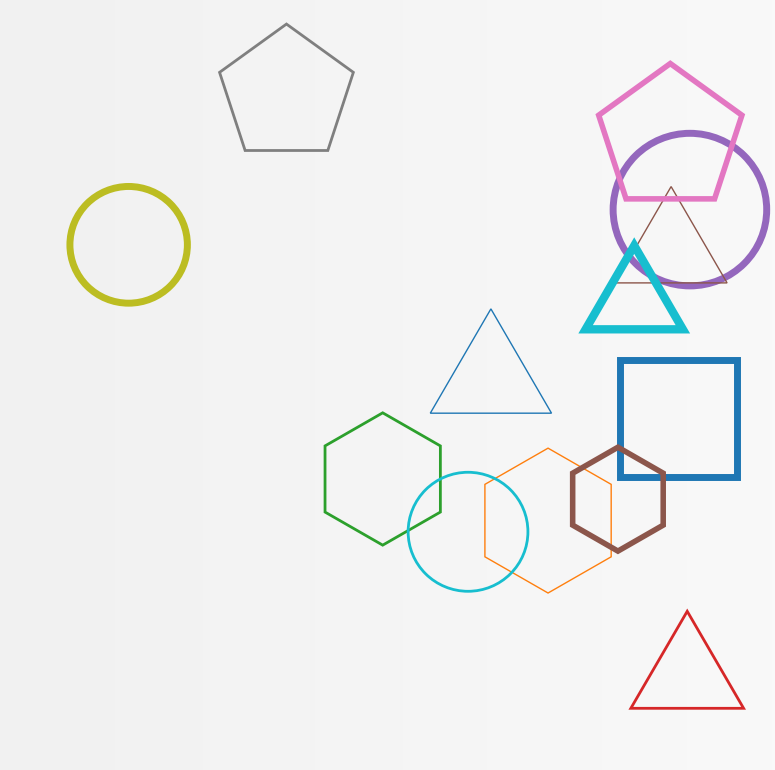[{"shape": "square", "thickness": 2.5, "radius": 0.38, "center": [0.875, 0.456]}, {"shape": "triangle", "thickness": 0.5, "radius": 0.45, "center": [0.633, 0.509]}, {"shape": "hexagon", "thickness": 0.5, "radius": 0.47, "center": [0.707, 0.324]}, {"shape": "hexagon", "thickness": 1, "radius": 0.43, "center": [0.494, 0.378]}, {"shape": "triangle", "thickness": 1, "radius": 0.42, "center": [0.887, 0.122]}, {"shape": "circle", "thickness": 2.5, "radius": 0.5, "center": [0.89, 0.728]}, {"shape": "hexagon", "thickness": 2, "radius": 0.34, "center": [0.797, 0.352]}, {"shape": "triangle", "thickness": 0.5, "radius": 0.42, "center": [0.866, 0.674]}, {"shape": "pentagon", "thickness": 2, "radius": 0.49, "center": [0.865, 0.82]}, {"shape": "pentagon", "thickness": 1, "radius": 0.45, "center": [0.37, 0.878]}, {"shape": "circle", "thickness": 2.5, "radius": 0.38, "center": [0.166, 0.682]}, {"shape": "triangle", "thickness": 3, "radius": 0.36, "center": [0.818, 0.609]}, {"shape": "circle", "thickness": 1, "radius": 0.39, "center": [0.604, 0.309]}]